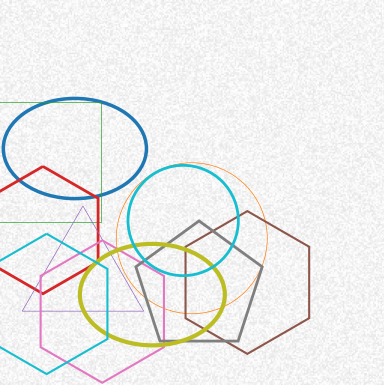[{"shape": "oval", "thickness": 2.5, "radius": 0.93, "center": [0.194, 0.614]}, {"shape": "circle", "thickness": 0.5, "radius": 0.98, "center": [0.498, 0.381]}, {"shape": "square", "thickness": 0.5, "radius": 0.78, "center": [0.108, 0.58]}, {"shape": "hexagon", "thickness": 2, "radius": 0.83, "center": [0.112, 0.402]}, {"shape": "triangle", "thickness": 0.5, "radius": 0.91, "center": [0.215, 0.283]}, {"shape": "hexagon", "thickness": 1.5, "radius": 0.93, "center": [0.642, 0.266]}, {"shape": "hexagon", "thickness": 1.5, "radius": 0.92, "center": [0.266, 0.191]}, {"shape": "pentagon", "thickness": 2, "radius": 0.86, "center": [0.517, 0.254]}, {"shape": "oval", "thickness": 3, "radius": 0.94, "center": [0.396, 0.235]}, {"shape": "hexagon", "thickness": 1.5, "radius": 0.91, "center": [0.121, 0.211]}, {"shape": "circle", "thickness": 2, "radius": 0.72, "center": [0.476, 0.427]}]